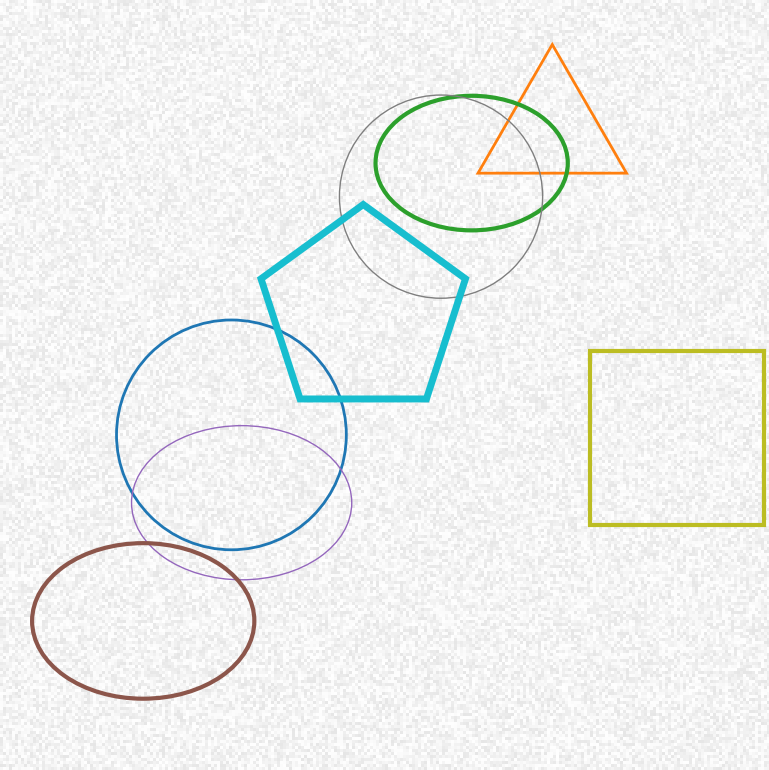[{"shape": "circle", "thickness": 1, "radius": 0.75, "center": [0.301, 0.435]}, {"shape": "triangle", "thickness": 1, "radius": 0.56, "center": [0.717, 0.831]}, {"shape": "oval", "thickness": 1.5, "radius": 0.62, "center": [0.613, 0.788]}, {"shape": "oval", "thickness": 0.5, "radius": 0.71, "center": [0.314, 0.347]}, {"shape": "oval", "thickness": 1.5, "radius": 0.72, "center": [0.186, 0.194]}, {"shape": "circle", "thickness": 0.5, "radius": 0.66, "center": [0.573, 0.745]}, {"shape": "square", "thickness": 1.5, "radius": 0.57, "center": [0.879, 0.431]}, {"shape": "pentagon", "thickness": 2.5, "radius": 0.7, "center": [0.472, 0.595]}]